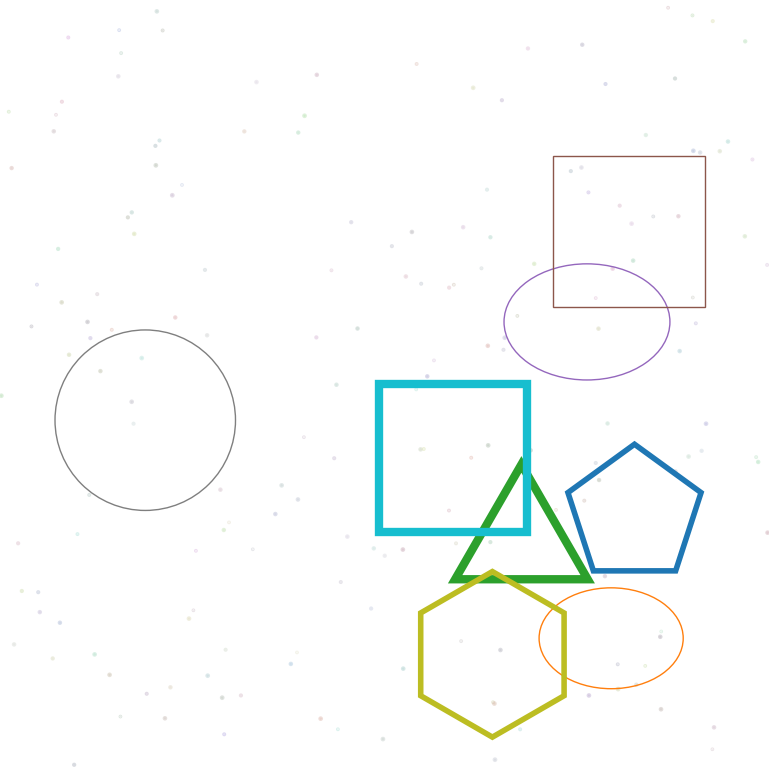[{"shape": "pentagon", "thickness": 2, "radius": 0.45, "center": [0.824, 0.332]}, {"shape": "oval", "thickness": 0.5, "radius": 0.47, "center": [0.794, 0.171]}, {"shape": "triangle", "thickness": 3, "radius": 0.5, "center": [0.677, 0.297]}, {"shape": "oval", "thickness": 0.5, "radius": 0.54, "center": [0.762, 0.582]}, {"shape": "square", "thickness": 0.5, "radius": 0.49, "center": [0.817, 0.699]}, {"shape": "circle", "thickness": 0.5, "radius": 0.59, "center": [0.189, 0.454]}, {"shape": "hexagon", "thickness": 2, "radius": 0.54, "center": [0.639, 0.15]}, {"shape": "square", "thickness": 3, "radius": 0.48, "center": [0.588, 0.405]}]